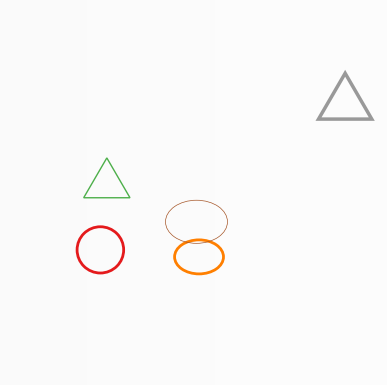[{"shape": "circle", "thickness": 2, "radius": 0.3, "center": [0.259, 0.351]}, {"shape": "triangle", "thickness": 1, "radius": 0.34, "center": [0.276, 0.521]}, {"shape": "oval", "thickness": 2, "radius": 0.32, "center": [0.514, 0.333]}, {"shape": "oval", "thickness": 0.5, "radius": 0.4, "center": [0.507, 0.424]}, {"shape": "triangle", "thickness": 2.5, "radius": 0.4, "center": [0.891, 0.73]}]